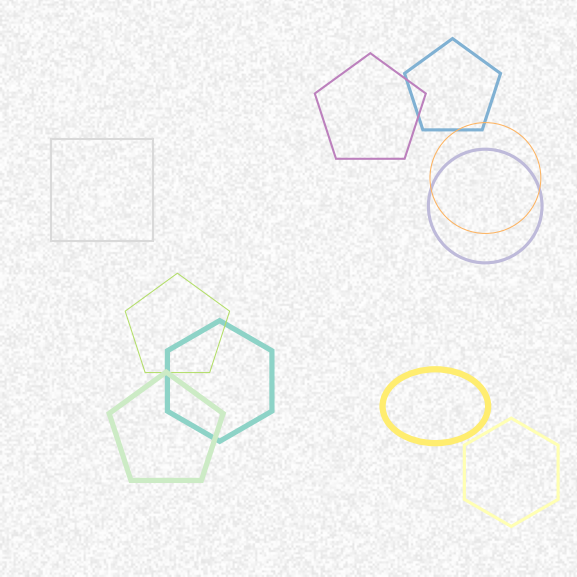[{"shape": "hexagon", "thickness": 2.5, "radius": 0.52, "center": [0.38, 0.339]}, {"shape": "hexagon", "thickness": 1.5, "radius": 0.47, "center": [0.885, 0.181]}, {"shape": "circle", "thickness": 1.5, "radius": 0.49, "center": [0.84, 0.642]}, {"shape": "pentagon", "thickness": 1.5, "radius": 0.44, "center": [0.784, 0.845]}, {"shape": "circle", "thickness": 0.5, "radius": 0.48, "center": [0.841, 0.691]}, {"shape": "pentagon", "thickness": 0.5, "radius": 0.48, "center": [0.307, 0.431]}, {"shape": "square", "thickness": 1, "radius": 0.44, "center": [0.177, 0.67]}, {"shape": "pentagon", "thickness": 1, "radius": 0.51, "center": [0.641, 0.806]}, {"shape": "pentagon", "thickness": 2.5, "radius": 0.52, "center": [0.288, 0.251]}, {"shape": "oval", "thickness": 3, "radius": 0.46, "center": [0.754, 0.296]}]